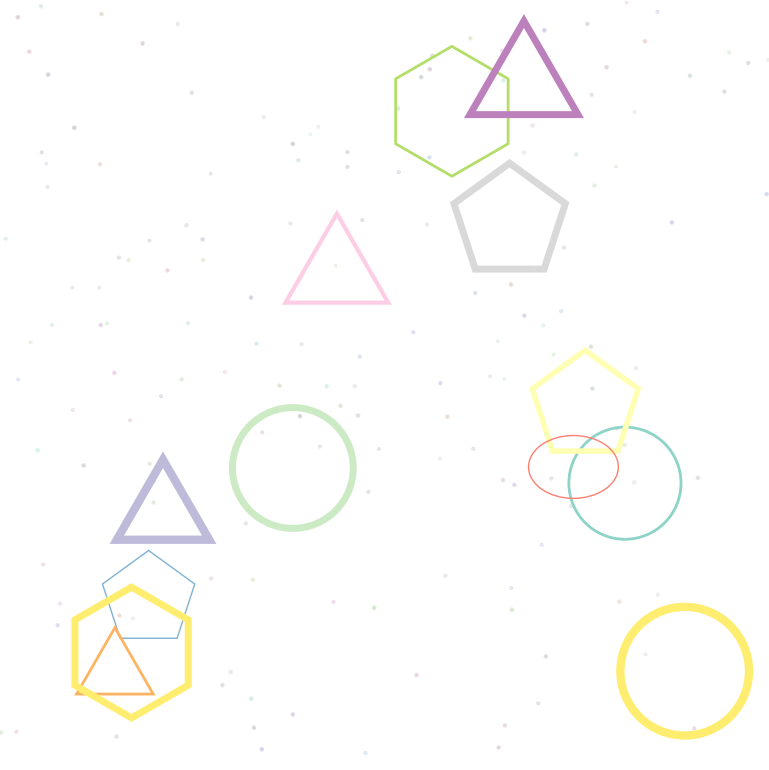[{"shape": "circle", "thickness": 1, "radius": 0.36, "center": [0.812, 0.372]}, {"shape": "pentagon", "thickness": 2, "radius": 0.36, "center": [0.76, 0.473]}, {"shape": "triangle", "thickness": 3, "radius": 0.35, "center": [0.212, 0.334]}, {"shape": "oval", "thickness": 0.5, "radius": 0.29, "center": [0.745, 0.394]}, {"shape": "pentagon", "thickness": 0.5, "radius": 0.31, "center": [0.193, 0.222]}, {"shape": "triangle", "thickness": 1, "radius": 0.29, "center": [0.149, 0.127]}, {"shape": "hexagon", "thickness": 1, "radius": 0.42, "center": [0.587, 0.855]}, {"shape": "triangle", "thickness": 1.5, "radius": 0.39, "center": [0.438, 0.645]}, {"shape": "pentagon", "thickness": 2.5, "radius": 0.38, "center": [0.662, 0.712]}, {"shape": "triangle", "thickness": 2.5, "radius": 0.41, "center": [0.68, 0.892]}, {"shape": "circle", "thickness": 2.5, "radius": 0.39, "center": [0.38, 0.392]}, {"shape": "circle", "thickness": 3, "radius": 0.42, "center": [0.889, 0.128]}, {"shape": "hexagon", "thickness": 2.5, "radius": 0.42, "center": [0.171, 0.153]}]